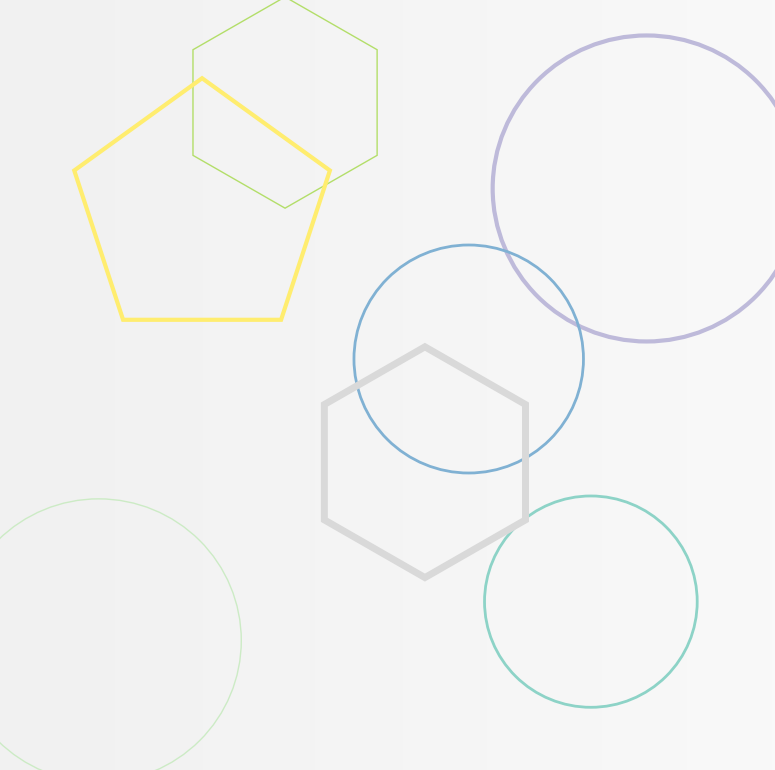[{"shape": "circle", "thickness": 1, "radius": 0.69, "center": [0.762, 0.219]}, {"shape": "circle", "thickness": 1.5, "radius": 0.99, "center": [0.834, 0.755]}, {"shape": "circle", "thickness": 1, "radius": 0.74, "center": [0.605, 0.534]}, {"shape": "hexagon", "thickness": 0.5, "radius": 0.69, "center": [0.368, 0.867]}, {"shape": "hexagon", "thickness": 2.5, "radius": 0.75, "center": [0.548, 0.4]}, {"shape": "circle", "thickness": 0.5, "radius": 0.92, "center": [0.127, 0.168]}, {"shape": "pentagon", "thickness": 1.5, "radius": 0.87, "center": [0.261, 0.725]}]